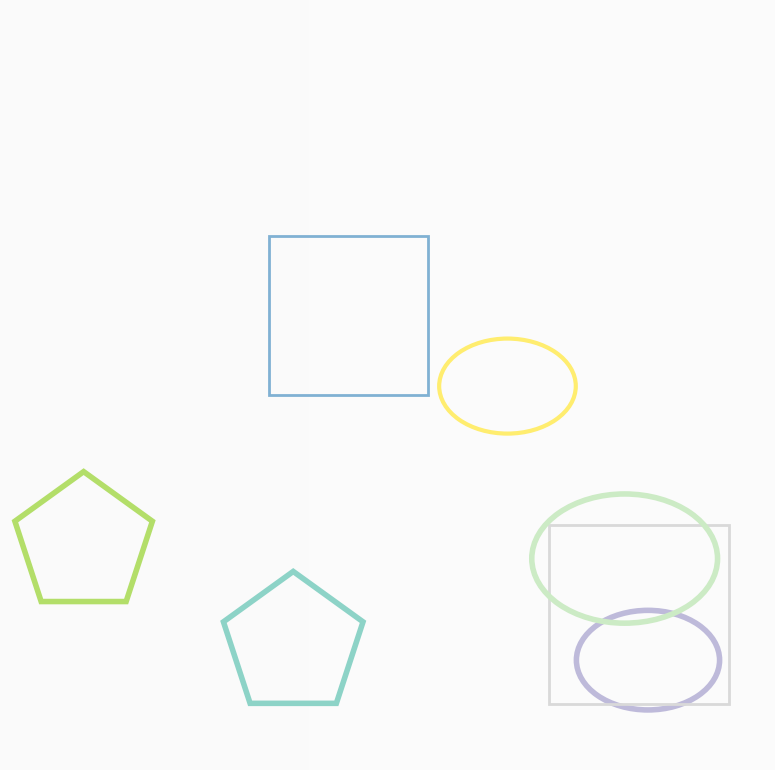[{"shape": "pentagon", "thickness": 2, "radius": 0.47, "center": [0.378, 0.163]}, {"shape": "oval", "thickness": 2, "radius": 0.46, "center": [0.836, 0.143]}, {"shape": "square", "thickness": 1, "radius": 0.52, "center": [0.45, 0.59]}, {"shape": "pentagon", "thickness": 2, "radius": 0.47, "center": [0.108, 0.294]}, {"shape": "square", "thickness": 1, "radius": 0.58, "center": [0.824, 0.202]}, {"shape": "oval", "thickness": 2, "radius": 0.6, "center": [0.806, 0.275]}, {"shape": "oval", "thickness": 1.5, "radius": 0.44, "center": [0.655, 0.499]}]